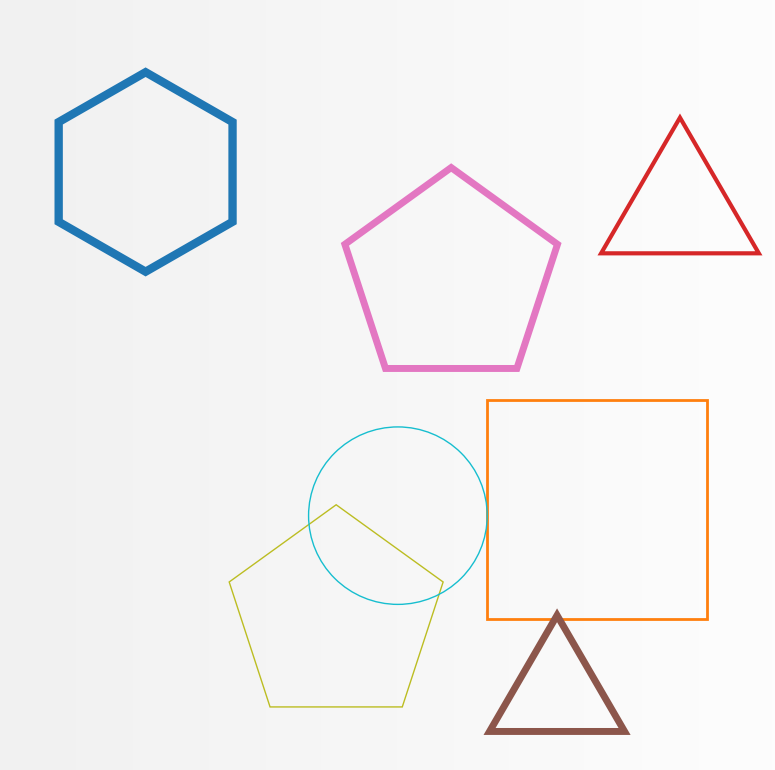[{"shape": "hexagon", "thickness": 3, "radius": 0.65, "center": [0.188, 0.777]}, {"shape": "square", "thickness": 1, "radius": 0.71, "center": [0.77, 0.338]}, {"shape": "triangle", "thickness": 1.5, "radius": 0.59, "center": [0.877, 0.73]}, {"shape": "triangle", "thickness": 2.5, "radius": 0.5, "center": [0.719, 0.1]}, {"shape": "pentagon", "thickness": 2.5, "radius": 0.72, "center": [0.582, 0.638]}, {"shape": "pentagon", "thickness": 0.5, "radius": 0.73, "center": [0.434, 0.199]}, {"shape": "circle", "thickness": 0.5, "radius": 0.58, "center": [0.513, 0.33]}]